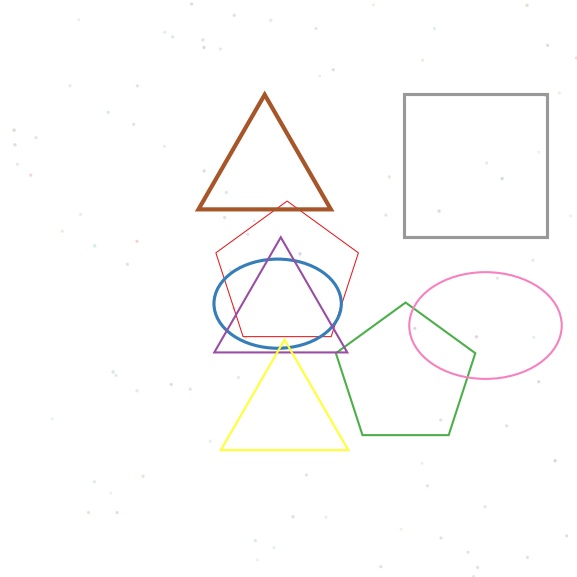[{"shape": "pentagon", "thickness": 0.5, "radius": 0.65, "center": [0.497, 0.521]}, {"shape": "oval", "thickness": 1.5, "radius": 0.55, "center": [0.481, 0.473]}, {"shape": "pentagon", "thickness": 1, "radius": 0.63, "center": [0.702, 0.348]}, {"shape": "triangle", "thickness": 1, "radius": 0.66, "center": [0.486, 0.455]}, {"shape": "triangle", "thickness": 1, "radius": 0.64, "center": [0.493, 0.283]}, {"shape": "triangle", "thickness": 2, "radius": 0.66, "center": [0.458, 0.703]}, {"shape": "oval", "thickness": 1, "radius": 0.66, "center": [0.841, 0.435]}, {"shape": "square", "thickness": 1.5, "radius": 0.62, "center": [0.824, 0.713]}]